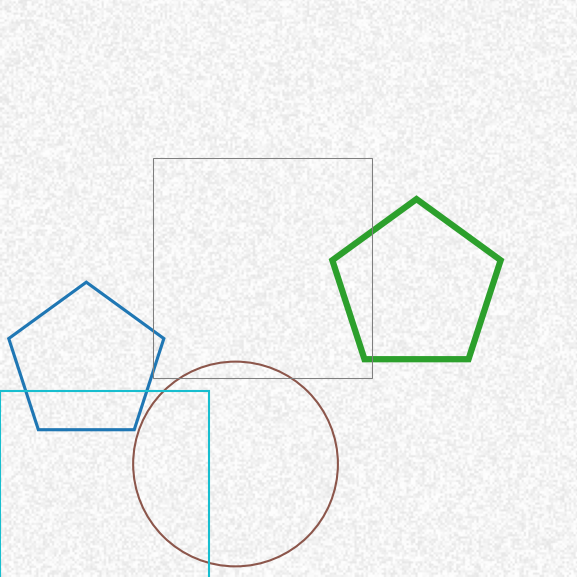[{"shape": "pentagon", "thickness": 1.5, "radius": 0.71, "center": [0.149, 0.369]}, {"shape": "pentagon", "thickness": 3, "radius": 0.77, "center": [0.721, 0.501]}, {"shape": "circle", "thickness": 1, "radius": 0.89, "center": [0.408, 0.196]}, {"shape": "square", "thickness": 0.5, "radius": 0.95, "center": [0.455, 0.535]}, {"shape": "square", "thickness": 1, "radius": 0.91, "center": [0.181, 0.14]}]